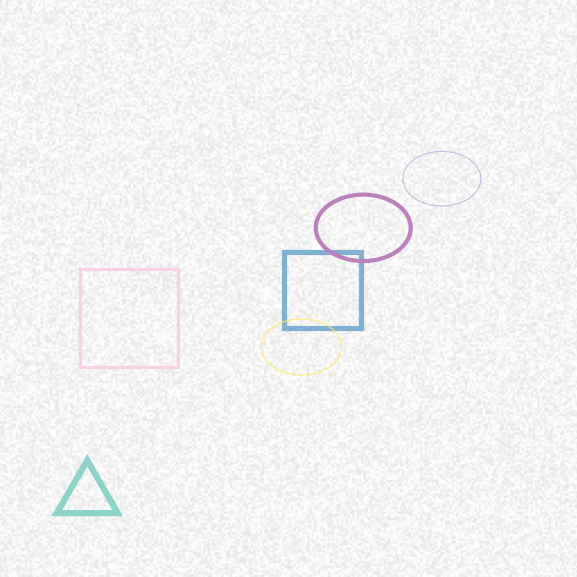[{"shape": "triangle", "thickness": 3, "radius": 0.3, "center": [0.151, 0.141]}, {"shape": "oval", "thickness": 0.5, "radius": 0.34, "center": [0.765, 0.69]}, {"shape": "square", "thickness": 2.5, "radius": 0.33, "center": [0.558, 0.497]}, {"shape": "square", "thickness": 1.5, "radius": 0.42, "center": [0.223, 0.448]}, {"shape": "oval", "thickness": 2, "radius": 0.41, "center": [0.629, 0.605]}, {"shape": "oval", "thickness": 0.5, "radius": 0.35, "center": [0.522, 0.398]}]